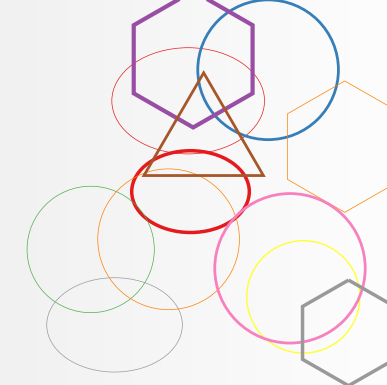[{"shape": "oval", "thickness": 2.5, "radius": 0.76, "center": [0.492, 0.502]}, {"shape": "oval", "thickness": 0.5, "radius": 0.99, "center": [0.486, 0.738]}, {"shape": "circle", "thickness": 2, "radius": 0.91, "center": [0.692, 0.819]}, {"shape": "circle", "thickness": 0.5, "radius": 0.82, "center": [0.234, 0.352]}, {"shape": "hexagon", "thickness": 3, "radius": 0.89, "center": [0.498, 0.846]}, {"shape": "circle", "thickness": 0.5, "radius": 0.91, "center": [0.435, 0.379]}, {"shape": "hexagon", "thickness": 0.5, "radius": 0.85, "center": [0.89, 0.619]}, {"shape": "circle", "thickness": 1, "radius": 0.73, "center": [0.783, 0.229]}, {"shape": "triangle", "thickness": 2, "radius": 0.89, "center": [0.526, 0.633]}, {"shape": "circle", "thickness": 2, "radius": 0.97, "center": [0.748, 0.303]}, {"shape": "oval", "thickness": 0.5, "radius": 0.88, "center": [0.296, 0.156]}, {"shape": "hexagon", "thickness": 2.5, "radius": 0.69, "center": [0.899, 0.135]}]